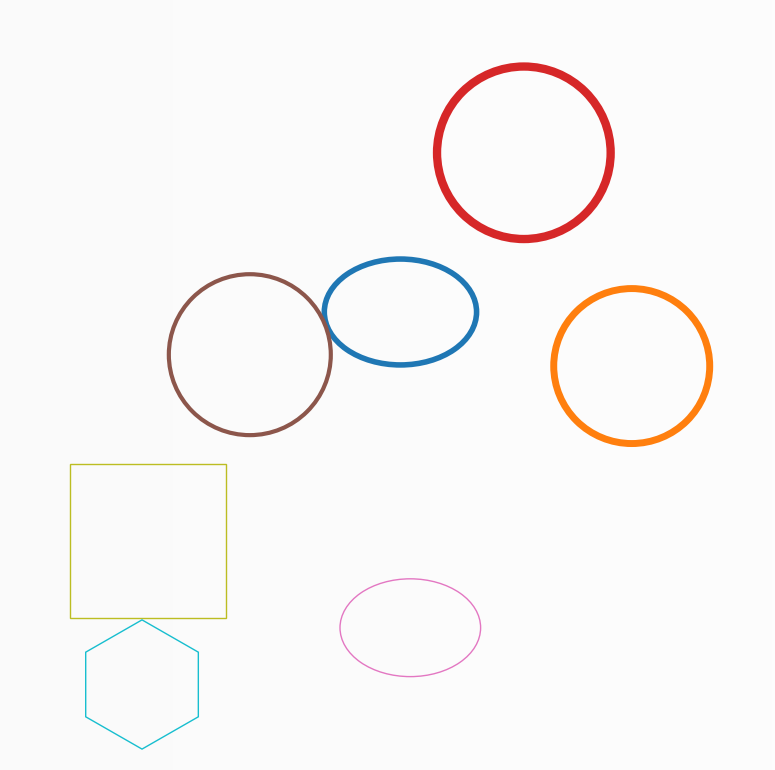[{"shape": "oval", "thickness": 2, "radius": 0.49, "center": [0.517, 0.595]}, {"shape": "circle", "thickness": 2.5, "radius": 0.5, "center": [0.815, 0.525]}, {"shape": "circle", "thickness": 3, "radius": 0.56, "center": [0.676, 0.802]}, {"shape": "circle", "thickness": 1.5, "radius": 0.52, "center": [0.322, 0.539]}, {"shape": "oval", "thickness": 0.5, "radius": 0.45, "center": [0.529, 0.185]}, {"shape": "square", "thickness": 0.5, "radius": 0.5, "center": [0.191, 0.298]}, {"shape": "hexagon", "thickness": 0.5, "radius": 0.42, "center": [0.183, 0.111]}]